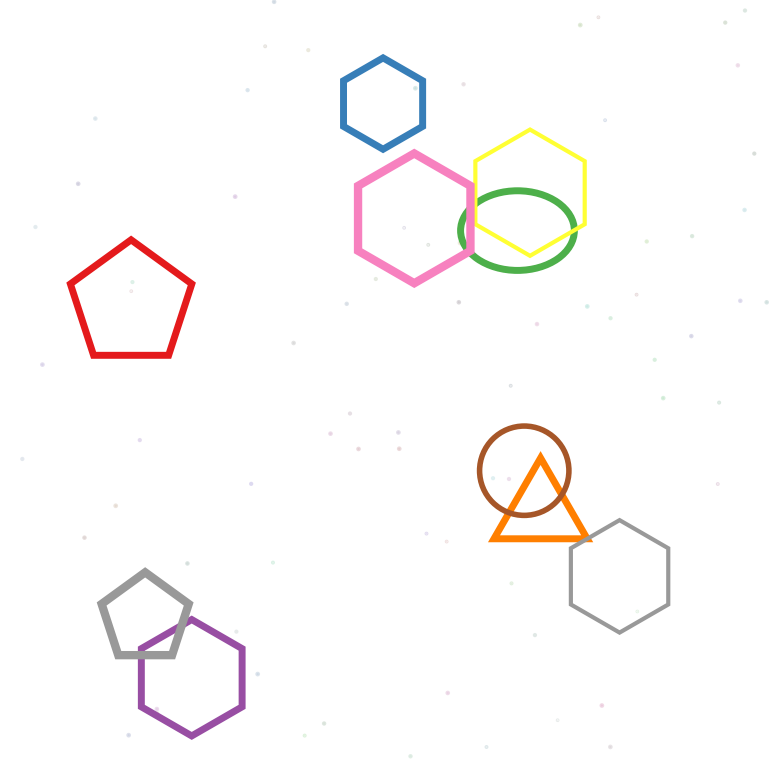[{"shape": "pentagon", "thickness": 2.5, "radius": 0.41, "center": [0.17, 0.606]}, {"shape": "hexagon", "thickness": 2.5, "radius": 0.3, "center": [0.498, 0.865]}, {"shape": "oval", "thickness": 2.5, "radius": 0.37, "center": [0.672, 0.701]}, {"shape": "hexagon", "thickness": 2.5, "radius": 0.38, "center": [0.249, 0.12]}, {"shape": "triangle", "thickness": 2.5, "radius": 0.35, "center": [0.702, 0.335]}, {"shape": "hexagon", "thickness": 1.5, "radius": 0.41, "center": [0.688, 0.75]}, {"shape": "circle", "thickness": 2, "radius": 0.29, "center": [0.681, 0.389]}, {"shape": "hexagon", "thickness": 3, "radius": 0.42, "center": [0.538, 0.716]}, {"shape": "pentagon", "thickness": 3, "radius": 0.3, "center": [0.189, 0.197]}, {"shape": "hexagon", "thickness": 1.5, "radius": 0.37, "center": [0.805, 0.251]}]